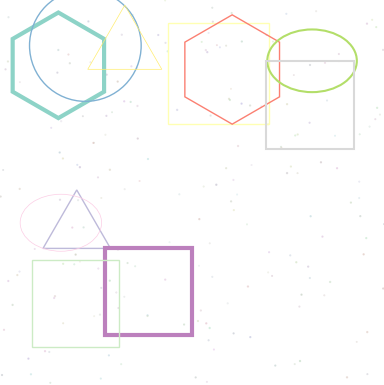[{"shape": "hexagon", "thickness": 3, "radius": 0.69, "center": [0.152, 0.83]}, {"shape": "square", "thickness": 1, "radius": 0.65, "center": [0.568, 0.809]}, {"shape": "triangle", "thickness": 1, "radius": 0.51, "center": [0.199, 0.405]}, {"shape": "hexagon", "thickness": 1, "radius": 0.71, "center": [0.603, 0.819]}, {"shape": "circle", "thickness": 1, "radius": 0.72, "center": [0.222, 0.882]}, {"shape": "oval", "thickness": 1.5, "radius": 0.58, "center": [0.811, 0.842]}, {"shape": "oval", "thickness": 0.5, "radius": 0.53, "center": [0.158, 0.421]}, {"shape": "square", "thickness": 1.5, "radius": 0.57, "center": [0.805, 0.728]}, {"shape": "square", "thickness": 3, "radius": 0.56, "center": [0.386, 0.244]}, {"shape": "square", "thickness": 1, "radius": 0.56, "center": [0.196, 0.212]}, {"shape": "triangle", "thickness": 0.5, "radius": 0.56, "center": [0.324, 0.876]}]